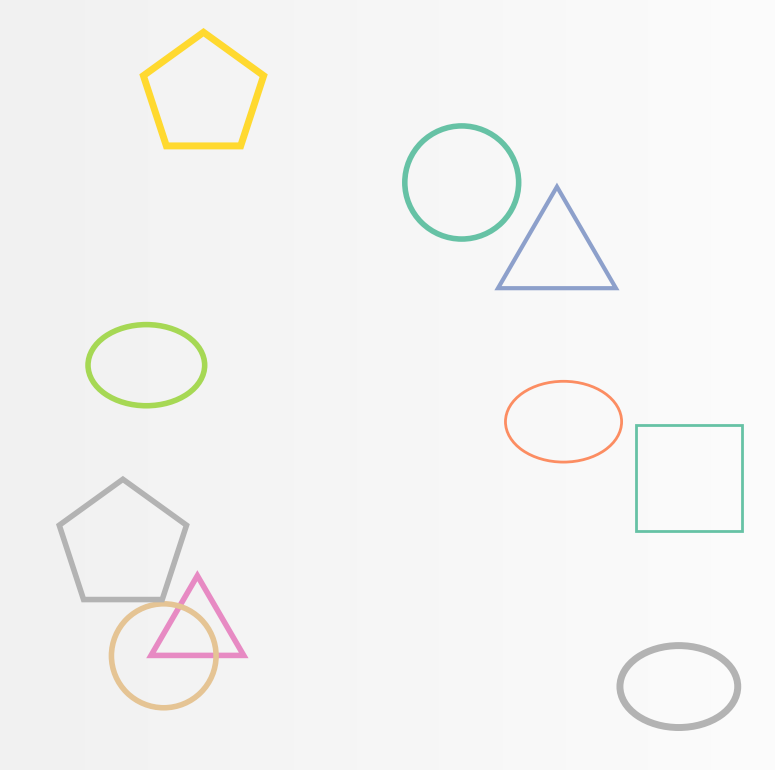[{"shape": "square", "thickness": 1, "radius": 0.34, "center": [0.889, 0.38]}, {"shape": "circle", "thickness": 2, "radius": 0.37, "center": [0.596, 0.763]}, {"shape": "oval", "thickness": 1, "radius": 0.37, "center": [0.727, 0.452]}, {"shape": "triangle", "thickness": 1.5, "radius": 0.44, "center": [0.719, 0.67]}, {"shape": "triangle", "thickness": 2, "radius": 0.35, "center": [0.255, 0.183]}, {"shape": "oval", "thickness": 2, "radius": 0.38, "center": [0.189, 0.526]}, {"shape": "pentagon", "thickness": 2.5, "radius": 0.41, "center": [0.263, 0.877]}, {"shape": "circle", "thickness": 2, "radius": 0.34, "center": [0.211, 0.148]}, {"shape": "oval", "thickness": 2.5, "radius": 0.38, "center": [0.876, 0.108]}, {"shape": "pentagon", "thickness": 2, "radius": 0.43, "center": [0.159, 0.291]}]